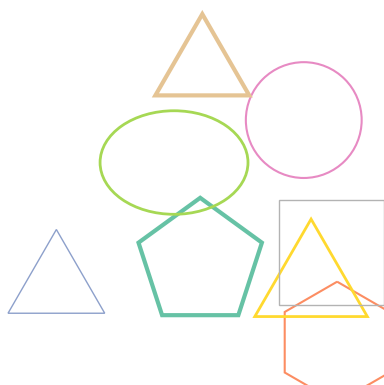[{"shape": "pentagon", "thickness": 3, "radius": 0.84, "center": [0.52, 0.318]}, {"shape": "hexagon", "thickness": 1.5, "radius": 0.79, "center": [0.876, 0.111]}, {"shape": "triangle", "thickness": 1, "radius": 0.72, "center": [0.146, 0.259]}, {"shape": "circle", "thickness": 1.5, "radius": 0.75, "center": [0.789, 0.688]}, {"shape": "oval", "thickness": 2, "radius": 0.96, "center": [0.452, 0.578]}, {"shape": "triangle", "thickness": 2, "radius": 0.84, "center": [0.808, 0.262]}, {"shape": "triangle", "thickness": 3, "radius": 0.7, "center": [0.525, 0.823]}, {"shape": "square", "thickness": 1, "radius": 0.68, "center": [0.861, 0.345]}]